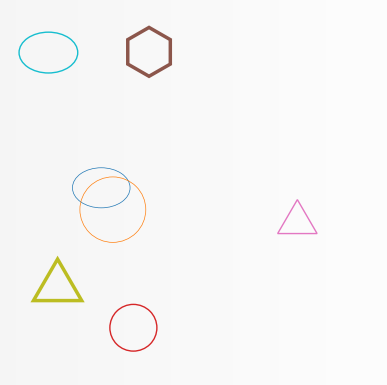[{"shape": "oval", "thickness": 0.5, "radius": 0.37, "center": [0.261, 0.512]}, {"shape": "circle", "thickness": 0.5, "radius": 0.43, "center": [0.291, 0.455]}, {"shape": "circle", "thickness": 1, "radius": 0.3, "center": [0.344, 0.149]}, {"shape": "hexagon", "thickness": 2.5, "radius": 0.32, "center": [0.385, 0.865]}, {"shape": "triangle", "thickness": 1, "radius": 0.29, "center": [0.767, 0.423]}, {"shape": "triangle", "thickness": 2.5, "radius": 0.36, "center": [0.149, 0.255]}, {"shape": "oval", "thickness": 1, "radius": 0.38, "center": [0.125, 0.863]}]